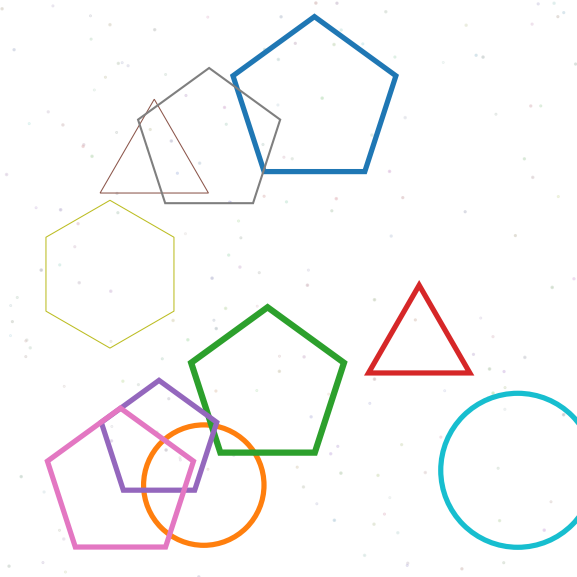[{"shape": "pentagon", "thickness": 2.5, "radius": 0.74, "center": [0.545, 0.822]}, {"shape": "circle", "thickness": 2.5, "radius": 0.52, "center": [0.353, 0.159]}, {"shape": "pentagon", "thickness": 3, "radius": 0.7, "center": [0.463, 0.328]}, {"shape": "triangle", "thickness": 2.5, "radius": 0.51, "center": [0.726, 0.404]}, {"shape": "pentagon", "thickness": 2.5, "radius": 0.53, "center": [0.275, 0.235]}, {"shape": "triangle", "thickness": 0.5, "radius": 0.54, "center": [0.267, 0.719]}, {"shape": "pentagon", "thickness": 2.5, "radius": 0.66, "center": [0.209, 0.159]}, {"shape": "pentagon", "thickness": 1, "radius": 0.65, "center": [0.362, 0.752]}, {"shape": "hexagon", "thickness": 0.5, "radius": 0.64, "center": [0.19, 0.524]}, {"shape": "circle", "thickness": 2.5, "radius": 0.67, "center": [0.897, 0.185]}]